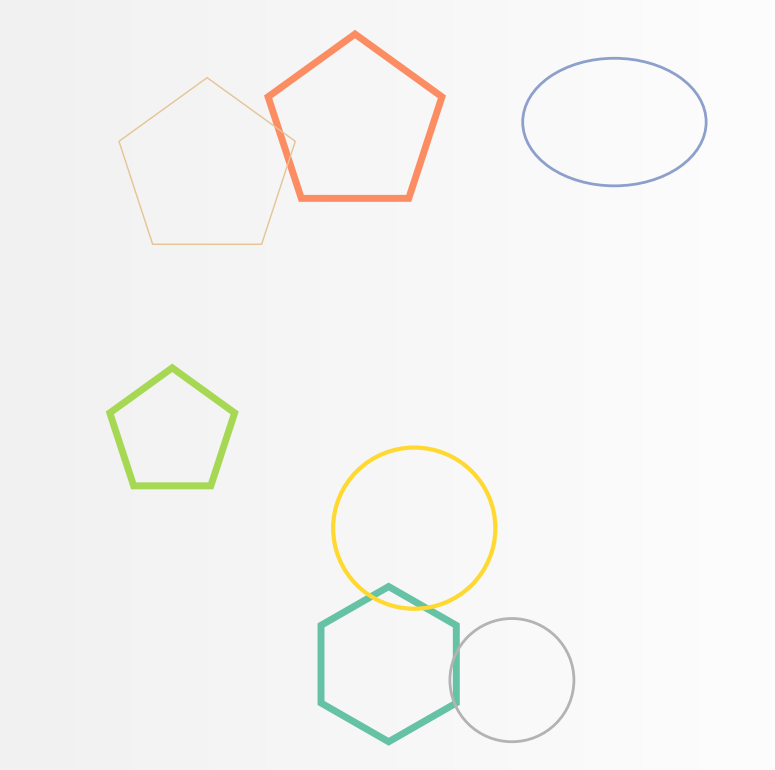[{"shape": "hexagon", "thickness": 2.5, "radius": 0.5, "center": [0.501, 0.137]}, {"shape": "pentagon", "thickness": 2.5, "radius": 0.59, "center": [0.458, 0.838]}, {"shape": "oval", "thickness": 1, "radius": 0.59, "center": [0.793, 0.841]}, {"shape": "pentagon", "thickness": 2.5, "radius": 0.42, "center": [0.222, 0.438]}, {"shape": "circle", "thickness": 1.5, "radius": 0.52, "center": [0.535, 0.314]}, {"shape": "pentagon", "thickness": 0.5, "radius": 0.6, "center": [0.267, 0.78]}, {"shape": "circle", "thickness": 1, "radius": 0.4, "center": [0.661, 0.117]}]